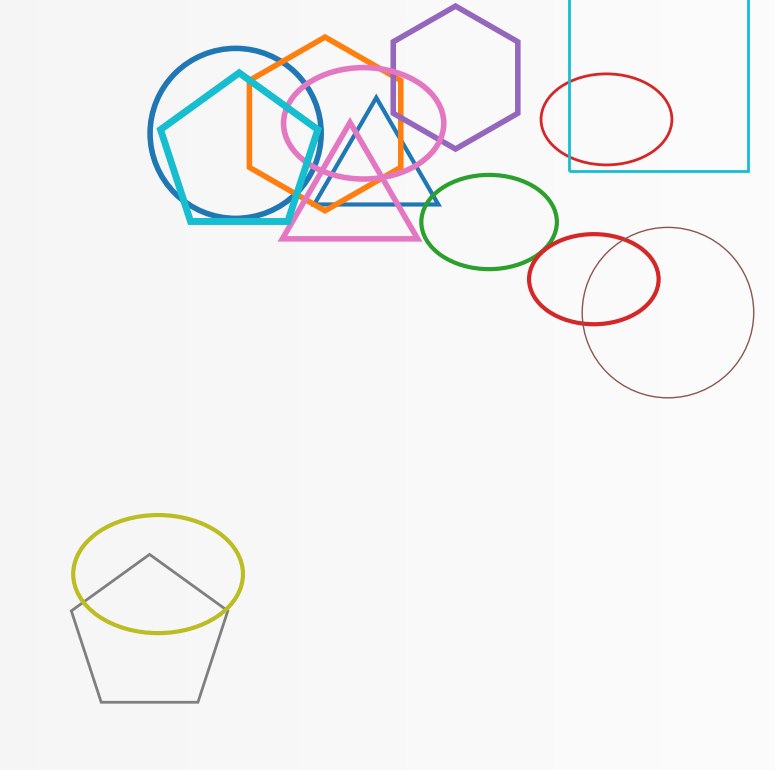[{"shape": "circle", "thickness": 2, "radius": 0.55, "center": [0.304, 0.827]}, {"shape": "triangle", "thickness": 1.5, "radius": 0.46, "center": [0.485, 0.781]}, {"shape": "hexagon", "thickness": 2, "radius": 0.56, "center": [0.419, 0.839]}, {"shape": "oval", "thickness": 1.5, "radius": 0.44, "center": [0.631, 0.712]}, {"shape": "oval", "thickness": 1, "radius": 0.42, "center": [0.783, 0.845]}, {"shape": "oval", "thickness": 1.5, "radius": 0.42, "center": [0.766, 0.637]}, {"shape": "hexagon", "thickness": 2, "radius": 0.46, "center": [0.588, 0.899]}, {"shape": "circle", "thickness": 0.5, "radius": 0.55, "center": [0.862, 0.594]}, {"shape": "oval", "thickness": 2, "radius": 0.52, "center": [0.469, 0.84]}, {"shape": "triangle", "thickness": 2, "radius": 0.5, "center": [0.452, 0.74]}, {"shape": "pentagon", "thickness": 1, "radius": 0.53, "center": [0.193, 0.174]}, {"shape": "oval", "thickness": 1.5, "radius": 0.55, "center": [0.204, 0.254]}, {"shape": "square", "thickness": 1, "radius": 0.58, "center": [0.85, 0.893]}, {"shape": "pentagon", "thickness": 2.5, "radius": 0.53, "center": [0.309, 0.799]}]